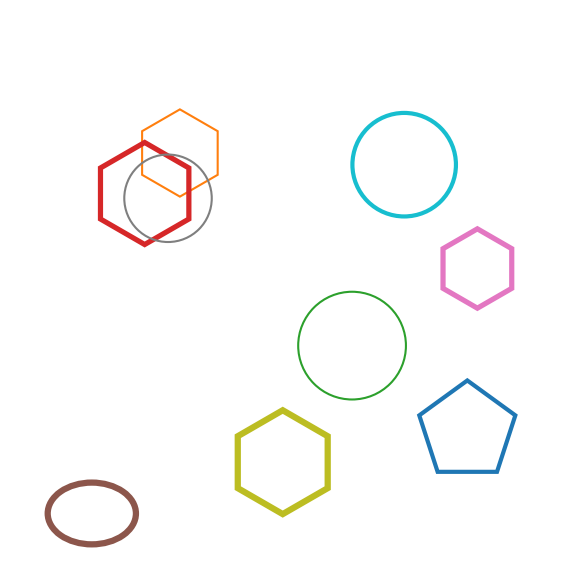[{"shape": "pentagon", "thickness": 2, "radius": 0.44, "center": [0.809, 0.253]}, {"shape": "hexagon", "thickness": 1, "radius": 0.38, "center": [0.312, 0.734]}, {"shape": "circle", "thickness": 1, "radius": 0.47, "center": [0.61, 0.401]}, {"shape": "hexagon", "thickness": 2.5, "radius": 0.44, "center": [0.251, 0.664]}, {"shape": "oval", "thickness": 3, "radius": 0.38, "center": [0.159, 0.11]}, {"shape": "hexagon", "thickness": 2.5, "radius": 0.34, "center": [0.827, 0.534]}, {"shape": "circle", "thickness": 1, "radius": 0.38, "center": [0.291, 0.656]}, {"shape": "hexagon", "thickness": 3, "radius": 0.45, "center": [0.49, 0.199]}, {"shape": "circle", "thickness": 2, "radius": 0.45, "center": [0.7, 0.714]}]